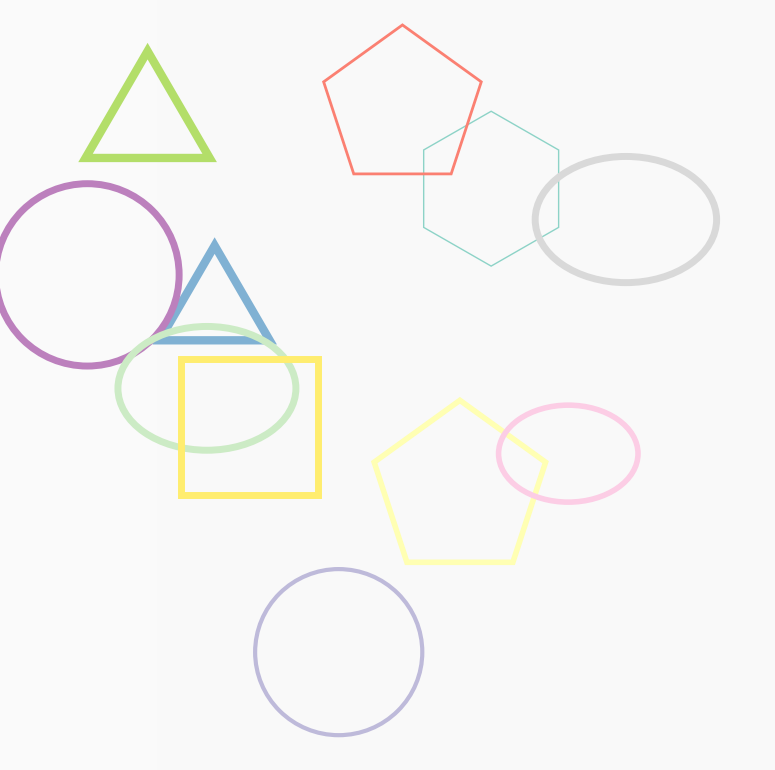[{"shape": "hexagon", "thickness": 0.5, "radius": 0.5, "center": [0.634, 0.755]}, {"shape": "pentagon", "thickness": 2, "radius": 0.58, "center": [0.593, 0.364]}, {"shape": "circle", "thickness": 1.5, "radius": 0.54, "center": [0.437, 0.153]}, {"shape": "pentagon", "thickness": 1, "radius": 0.53, "center": [0.519, 0.861]}, {"shape": "triangle", "thickness": 3, "radius": 0.41, "center": [0.277, 0.599]}, {"shape": "triangle", "thickness": 3, "radius": 0.46, "center": [0.19, 0.841]}, {"shape": "oval", "thickness": 2, "radius": 0.45, "center": [0.733, 0.411]}, {"shape": "oval", "thickness": 2.5, "radius": 0.59, "center": [0.808, 0.715]}, {"shape": "circle", "thickness": 2.5, "radius": 0.59, "center": [0.113, 0.643]}, {"shape": "oval", "thickness": 2.5, "radius": 0.57, "center": [0.267, 0.496]}, {"shape": "square", "thickness": 2.5, "radius": 0.44, "center": [0.322, 0.445]}]